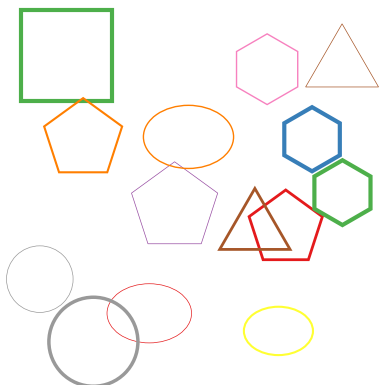[{"shape": "oval", "thickness": 0.5, "radius": 0.55, "center": [0.388, 0.186]}, {"shape": "pentagon", "thickness": 2, "radius": 0.5, "center": [0.742, 0.406]}, {"shape": "hexagon", "thickness": 3, "radius": 0.42, "center": [0.811, 0.638]}, {"shape": "square", "thickness": 3, "radius": 0.59, "center": [0.172, 0.855]}, {"shape": "hexagon", "thickness": 3, "radius": 0.42, "center": [0.889, 0.5]}, {"shape": "pentagon", "thickness": 0.5, "radius": 0.59, "center": [0.453, 0.462]}, {"shape": "pentagon", "thickness": 1.5, "radius": 0.53, "center": [0.216, 0.639]}, {"shape": "oval", "thickness": 1, "radius": 0.59, "center": [0.49, 0.644]}, {"shape": "oval", "thickness": 1.5, "radius": 0.45, "center": [0.723, 0.14]}, {"shape": "triangle", "thickness": 0.5, "radius": 0.55, "center": [0.889, 0.829]}, {"shape": "triangle", "thickness": 2, "radius": 0.53, "center": [0.662, 0.405]}, {"shape": "hexagon", "thickness": 1, "radius": 0.46, "center": [0.694, 0.82]}, {"shape": "circle", "thickness": 0.5, "radius": 0.43, "center": [0.103, 0.275]}, {"shape": "circle", "thickness": 2.5, "radius": 0.58, "center": [0.243, 0.112]}]